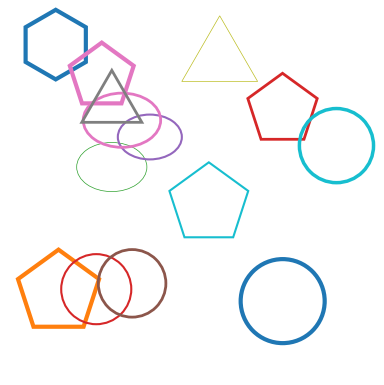[{"shape": "circle", "thickness": 3, "radius": 0.55, "center": [0.734, 0.218]}, {"shape": "hexagon", "thickness": 3, "radius": 0.45, "center": [0.145, 0.884]}, {"shape": "pentagon", "thickness": 3, "radius": 0.55, "center": [0.152, 0.241]}, {"shape": "oval", "thickness": 0.5, "radius": 0.46, "center": [0.29, 0.566]}, {"shape": "pentagon", "thickness": 2, "radius": 0.47, "center": [0.734, 0.715]}, {"shape": "circle", "thickness": 1.5, "radius": 0.46, "center": [0.25, 0.249]}, {"shape": "oval", "thickness": 1.5, "radius": 0.42, "center": [0.389, 0.644]}, {"shape": "circle", "thickness": 2, "radius": 0.44, "center": [0.343, 0.264]}, {"shape": "pentagon", "thickness": 3, "radius": 0.44, "center": [0.264, 0.802]}, {"shape": "oval", "thickness": 2, "radius": 0.5, "center": [0.317, 0.688]}, {"shape": "triangle", "thickness": 2, "radius": 0.45, "center": [0.29, 0.727]}, {"shape": "triangle", "thickness": 0.5, "radius": 0.57, "center": [0.571, 0.845]}, {"shape": "circle", "thickness": 2.5, "radius": 0.48, "center": [0.874, 0.622]}, {"shape": "pentagon", "thickness": 1.5, "radius": 0.54, "center": [0.542, 0.471]}]